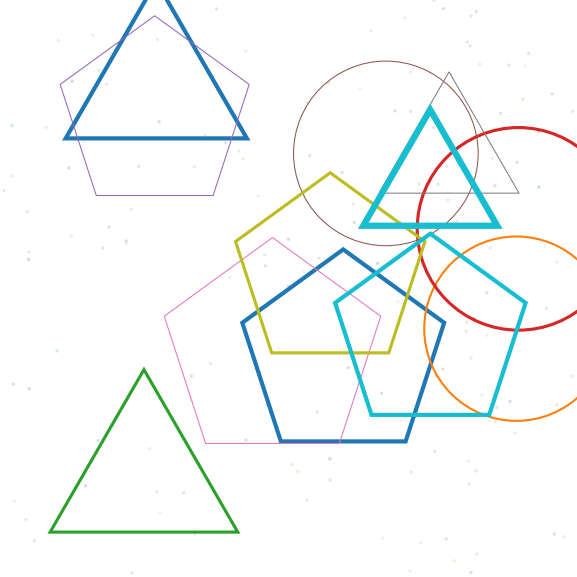[{"shape": "pentagon", "thickness": 2, "radius": 0.92, "center": [0.594, 0.383]}, {"shape": "triangle", "thickness": 2, "radius": 0.91, "center": [0.271, 0.85]}, {"shape": "circle", "thickness": 1, "radius": 0.8, "center": [0.894, 0.43]}, {"shape": "triangle", "thickness": 1.5, "radius": 0.94, "center": [0.249, 0.172]}, {"shape": "circle", "thickness": 1.5, "radius": 0.88, "center": [0.898, 0.603]}, {"shape": "pentagon", "thickness": 0.5, "radius": 0.86, "center": [0.268, 0.8]}, {"shape": "circle", "thickness": 0.5, "radius": 0.8, "center": [0.668, 0.734]}, {"shape": "pentagon", "thickness": 0.5, "radius": 0.99, "center": [0.472, 0.391]}, {"shape": "triangle", "thickness": 0.5, "radius": 0.7, "center": [0.778, 0.735]}, {"shape": "pentagon", "thickness": 1.5, "radius": 0.86, "center": [0.572, 0.528]}, {"shape": "triangle", "thickness": 3, "radius": 0.67, "center": [0.745, 0.675]}, {"shape": "pentagon", "thickness": 2, "radius": 0.87, "center": [0.745, 0.421]}]